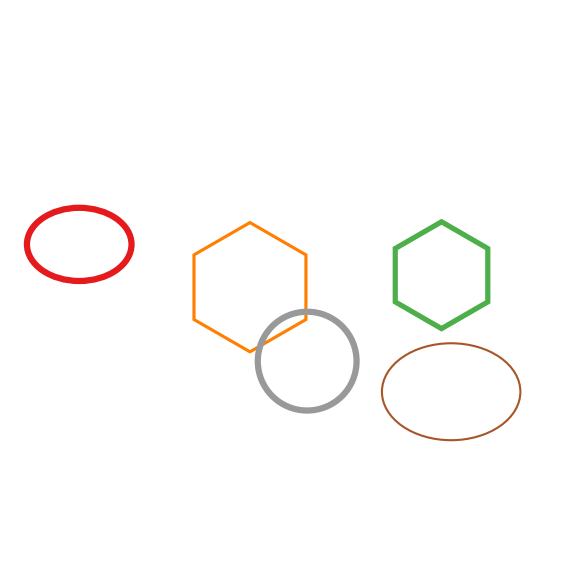[{"shape": "oval", "thickness": 3, "radius": 0.45, "center": [0.137, 0.576]}, {"shape": "hexagon", "thickness": 2.5, "radius": 0.46, "center": [0.765, 0.523]}, {"shape": "hexagon", "thickness": 1.5, "radius": 0.56, "center": [0.433, 0.502]}, {"shape": "oval", "thickness": 1, "radius": 0.6, "center": [0.781, 0.321]}, {"shape": "circle", "thickness": 3, "radius": 0.43, "center": [0.532, 0.374]}]